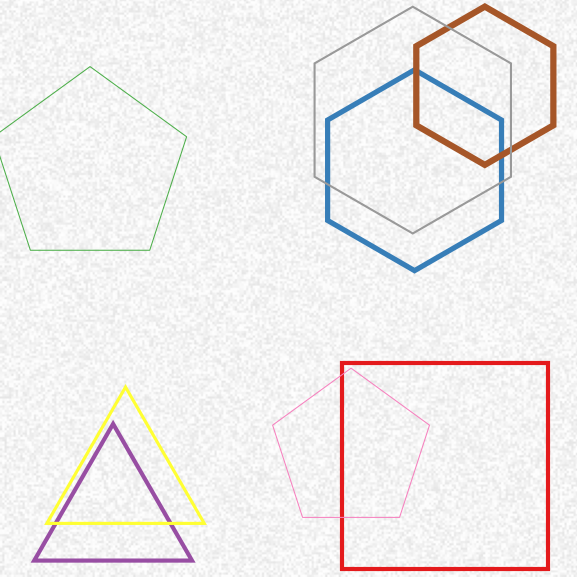[{"shape": "square", "thickness": 2, "radius": 0.89, "center": [0.77, 0.192]}, {"shape": "hexagon", "thickness": 2.5, "radius": 0.87, "center": [0.718, 0.704]}, {"shape": "pentagon", "thickness": 0.5, "radius": 0.88, "center": [0.156, 0.708]}, {"shape": "triangle", "thickness": 2, "radius": 0.79, "center": [0.196, 0.107]}, {"shape": "triangle", "thickness": 1.5, "radius": 0.79, "center": [0.217, 0.172]}, {"shape": "hexagon", "thickness": 3, "radius": 0.69, "center": [0.84, 0.851]}, {"shape": "pentagon", "thickness": 0.5, "radius": 0.71, "center": [0.608, 0.219]}, {"shape": "hexagon", "thickness": 1, "radius": 0.98, "center": [0.715, 0.791]}]